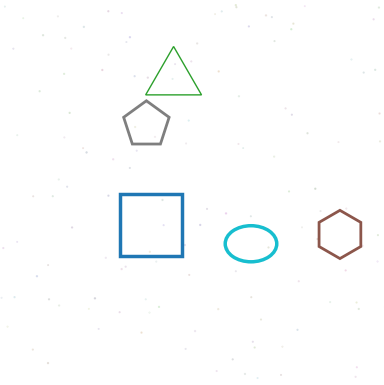[{"shape": "square", "thickness": 2.5, "radius": 0.4, "center": [0.392, 0.417]}, {"shape": "triangle", "thickness": 1, "radius": 0.42, "center": [0.451, 0.795]}, {"shape": "hexagon", "thickness": 2, "radius": 0.31, "center": [0.883, 0.391]}, {"shape": "pentagon", "thickness": 2, "radius": 0.31, "center": [0.38, 0.676]}, {"shape": "oval", "thickness": 2.5, "radius": 0.33, "center": [0.652, 0.367]}]